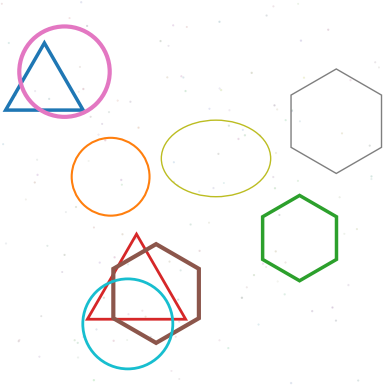[{"shape": "triangle", "thickness": 2.5, "radius": 0.58, "center": [0.115, 0.772]}, {"shape": "circle", "thickness": 1.5, "radius": 0.51, "center": [0.287, 0.541]}, {"shape": "hexagon", "thickness": 2.5, "radius": 0.55, "center": [0.778, 0.382]}, {"shape": "triangle", "thickness": 2, "radius": 0.74, "center": [0.355, 0.245]}, {"shape": "hexagon", "thickness": 3, "radius": 0.64, "center": [0.405, 0.238]}, {"shape": "circle", "thickness": 3, "radius": 0.59, "center": [0.168, 0.814]}, {"shape": "hexagon", "thickness": 1, "radius": 0.68, "center": [0.873, 0.685]}, {"shape": "oval", "thickness": 1, "radius": 0.71, "center": [0.561, 0.588]}, {"shape": "circle", "thickness": 2, "radius": 0.58, "center": [0.332, 0.159]}]